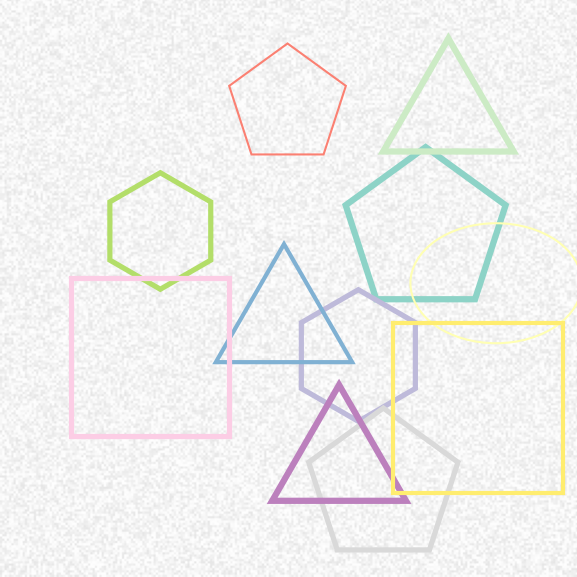[{"shape": "pentagon", "thickness": 3, "radius": 0.73, "center": [0.737, 0.599]}, {"shape": "oval", "thickness": 1, "radius": 0.74, "center": [0.859, 0.509]}, {"shape": "hexagon", "thickness": 2.5, "radius": 0.57, "center": [0.621, 0.383]}, {"shape": "pentagon", "thickness": 1, "radius": 0.53, "center": [0.498, 0.818]}, {"shape": "triangle", "thickness": 2, "radius": 0.68, "center": [0.492, 0.44]}, {"shape": "hexagon", "thickness": 2.5, "radius": 0.5, "center": [0.278, 0.599]}, {"shape": "square", "thickness": 2.5, "radius": 0.69, "center": [0.259, 0.381]}, {"shape": "pentagon", "thickness": 2.5, "radius": 0.68, "center": [0.664, 0.157]}, {"shape": "triangle", "thickness": 3, "radius": 0.67, "center": [0.587, 0.199]}, {"shape": "triangle", "thickness": 3, "radius": 0.65, "center": [0.776, 0.802]}, {"shape": "square", "thickness": 2, "radius": 0.73, "center": [0.827, 0.292]}]